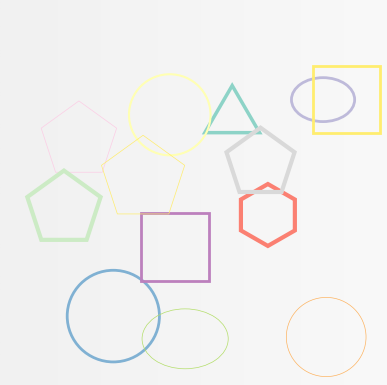[{"shape": "triangle", "thickness": 2.5, "radius": 0.41, "center": [0.599, 0.696]}, {"shape": "circle", "thickness": 1.5, "radius": 0.53, "center": [0.438, 0.702]}, {"shape": "oval", "thickness": 2, "radius": 0.41, "center": [0.834, 0.741]}, {"shape": "hexagon", "thickness": 3, "radius": 0.4, "center": [0.691, 0.442]}, {"shape": "circle", "thickness": 2, "radius": 0.6, "center": [0.292, 0.179]}, {"shape": "circle", "thickness": 0.5, "radius": 0.51, "center": [0.842, 0.125]}, {"shape": "oval", "thickness": 0.5, "radius": 0.56, "center": [0.478, 0.12]}, {"shape": "pentagon", "thickness": 0.5, "radius": 0.51, "center": [0.204, 0.635]}, {"shape": "pentagon", "thickness": 3, "radius": 0.46, "center": [0.672, 0.576]}, {"shape": "square", "thickness": 2, "radius": 0.44, "center": [0.452, 0.358]}, {"shape": "pentagon", "thickness": 3, "radius": 0.5, "center": [0.165, 0.457]}, {"shape": "square", "thickness": 2, "radius": 0.43, "center": [0.894, 0.741]}, {"shape": "pentagon", "thickness": 0.5, "radius": 0.56, "center": [0.369, 0.536]}]